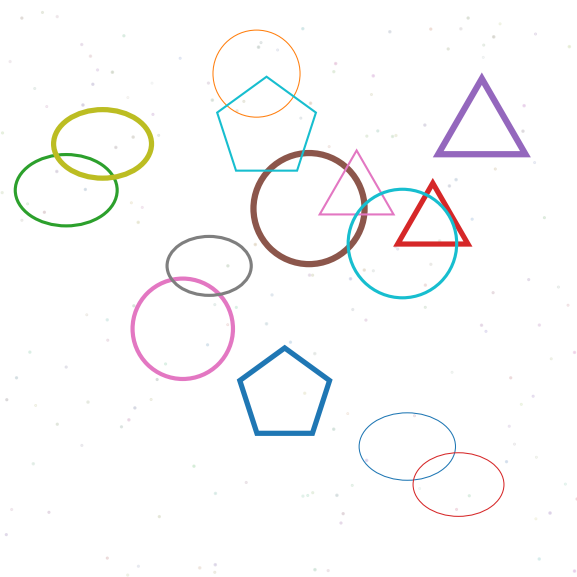[{"shape": "pentagon", "thickness": 2.5, "radius": 0.41, "center": [0.493, 0.315]}, {"shape": "oval", "thickness": 0.5, "radius": 0.42, "center": [0.705, 0.226]}, {"shape": "circle", "thickness": 0.5, "radius": 0.38, "center": [0.444, 0.872]}, {"shape": "oval", "thickness": 1.5, "radius": 0.44, "center": [0.115, 0.67]}, {"shape": "triangle", "thickness": 2.5, "radius": 0.35, "center": [0.749, 0.612]}, {"shape": "oval", "thickness": 0.5, "radius": 0.39, "center": [0.794, 0.16]}, {"shape": "triangle", "thickness": 3, "radius": 0.44, "center": [0.834, 0.776]}, {"shape": "circle", "thickness": 3, "radius": 0.48, "center": [0.535, 0.638]}, {"shape": "triangle", "thickness": 1, "radius": 0.37, "center": [0.618, 0.665]}, {"shape": "circle", "thickness": 2, "radius": 0.43, "center": [0.316, 0.43]}, {"shape": "oval", "thickness": 1.5, "radius": 0.36, "center": [0.362, 0.539]}, {"shape": "oval", "thickness": 2.5, "radius": 0.42, "center": [0.178, 0.75]}, {"shape": "circle", "thickness": 1.5, "radius": 0.47, "center": [0.697, 0.577]}, {"shape": "pentagon", "thickness": 1, "radius": 0.45, "center": [0.462, 0.776]}]